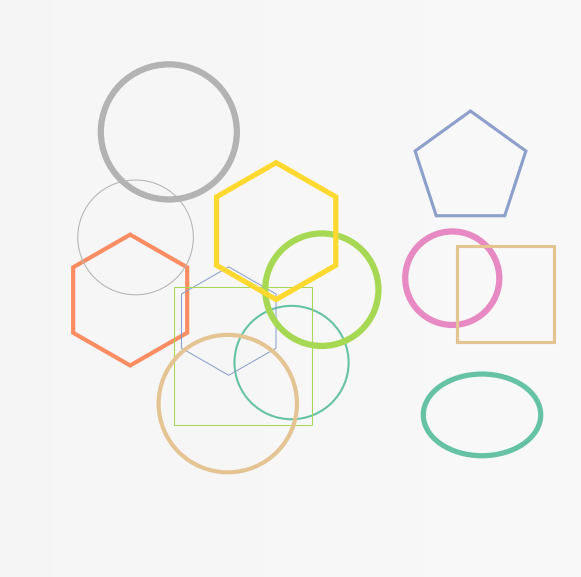[{"shape": "circle", "thickness": 1, "radius": 0.49, "center": [0.502, 0.371]}, {"shape": "oval", "thickness": 2.5, "radius": 0.51, "center": [0.829, 0.281]}, {"shape": "hexagon", "thickness": 2, "radius": 0.57, "center": [0.224, 0.48]}, {"shape": "hexagon", "thickness": 0.5, "radius": 0.47, "center": [0.394, 0.443]}, {"shape": "pentagon", "thickness": 1.5, "radius": 0.5, "center": [0.809, 0.707]}, {"shape": "circle", "thickness": 3, "radius": 0.4, "center": [0.778, 0.517]}, {"shape": "circle", "thickness": 3, "radius": 0.49, "center": [0.554, 0.498]}, {"shape": "square", "thickness": 0.5, "radius": 0.6, "center": [0.418, 0.382]}, {"shape": "hexagon", "thickness": 2.5, "radius": 0.59, "center": [0.475, 0.599]}, {"shape": "square", "thickness": 1.5, "radius": 0.41, "center": [0.87, 0.49]}, {"shape": "circle", "thickness": 2, "radius": 0.6, "center": [0.392, 0.3]}, {"shape": "circle", "thickness": 3, "radius": 0.59, "center": [0.29, 0.771]}, {"shape": "circle", "thickness": 0.5, "radius": 0.5, "center": [0.233, 0.588]}]